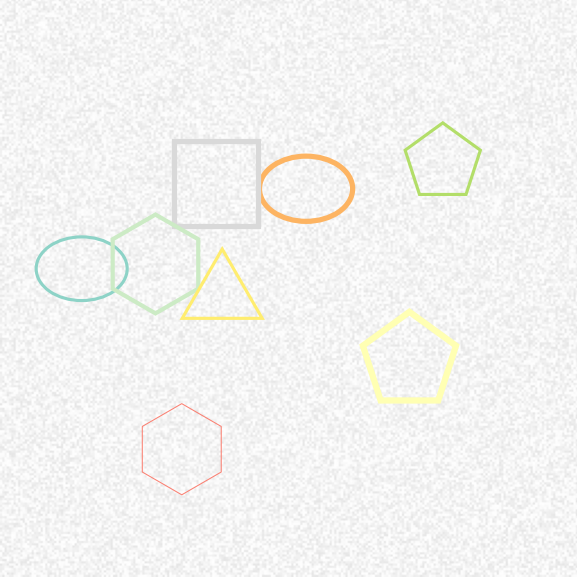[{"shape": "oval", "thickness": 1.5, "radius": 0.39, "center": [0.141, 0.534]}, {"shape": "pentagon", "thickness": 3, "radius": 0.42, "center": [0.709, 0.374]}, {"shape": "hexagon", "thickness": 0.5, "radius": 0.39, "center": [0.315, 0.221]}, {"shape": "oval", "thickness": 2.5, "radius": 0.4, "center": [0.53, 0.672]}, {"shape": "pentagon", "thickness": 1.5, "radius": 0.34, "center": [0.767, 0.718]}, {"shape": "square", "thickness": 2.5, "radius": 0.36, "center": [0.374, 0.681]}, {"shape": "hexagon", "thickness": 2, "radius": 0.43, "center": [0.269, 0.542]}, {"shape": "triangle", "thickness": 1.5, "radius": 0.4, "center": [0.385, 0.488]}]